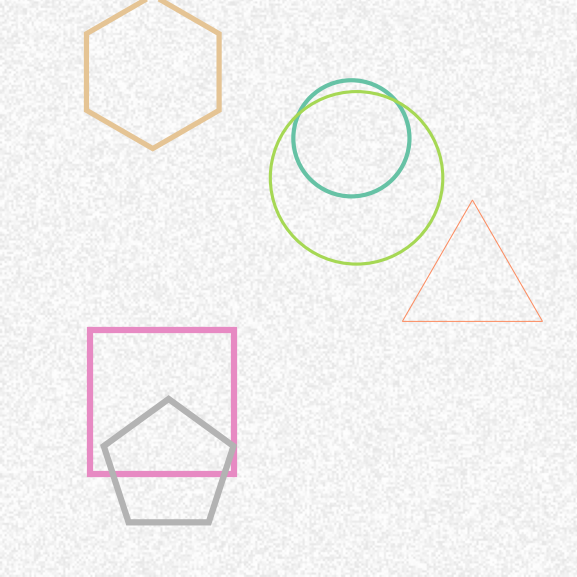[{"shape": "circle", "thickness": 2, "radius": 0.5, "center": [0.608, 0.76]}, {"shape": "triangle", "thickness": 0.5, "radius": 0.7, "center": [0.818, 0.513]}, {"shape": "square", "thickness": 3, "radius": 0.62, "center": [0.28, 0.302]}, {"shape": "circle", "thickness": 1.5, "radius": 0.75, "center": [0.617, 0.691]}, {"shape": "hexagon", "thickness": 2.5, "radius": 0.66, "center": [0.265, 0.874]}, {"shape": "pentagon", "thickness": 3, "radius": 0.59, "center": [0.292, 0.19]}]